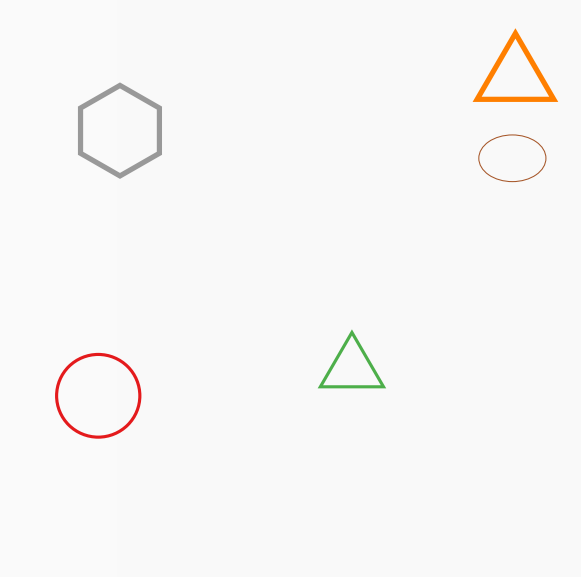[{"shape": "circle", "thickness": 1.5, "radius": 0.36, "center": [0.169, 0.314]}, {"shape": "triangle", "thickness": 1.5, "radius": 0.31, "center": [0.605, 0.361]}, {"shape": "triangle", "thickness": 2.5, "radius": 0.38, "center": [0.887, 0.865]}, {"shape": "oval", "thickness": 0.5, "radius": 0.29, "center": [0.882, 0.725]}, {"shape": "hexagon", "thickness": 2.5, "radius": 0.39, "center": [0.206, 0.773]}]